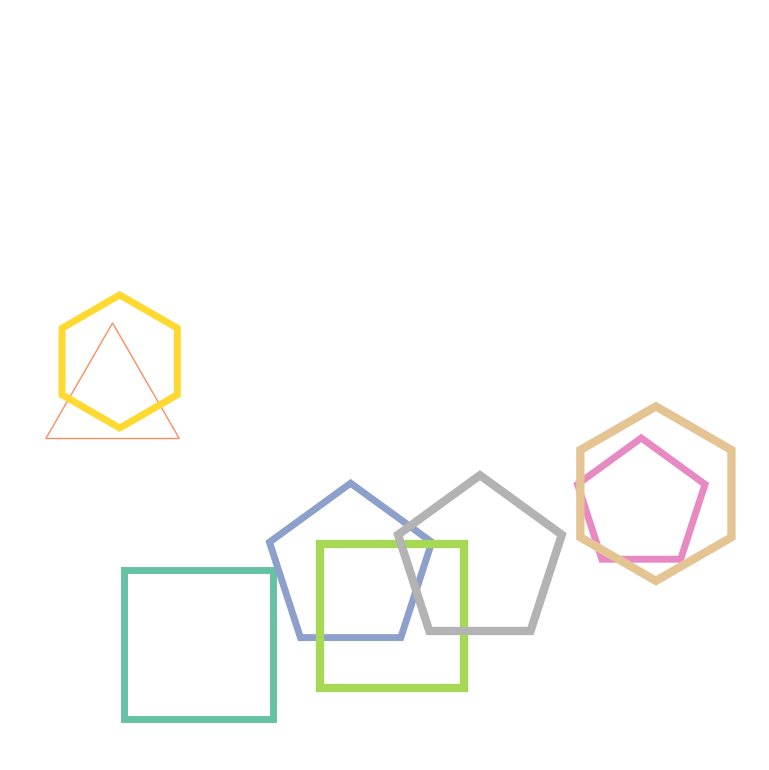[{"shape": "square", "thickness": 2.5, "radius": 0.48, "center": [0.258, 0.163]}, {"shape": "triangle", "thickness": 0.5, "radius": 0.5, "center": [0.146, 0.481]}, {"shape": "pentagon", "thickness": 2.5, "radius": 0.55, "center": [0.455, 0.262]}, {"shape": "pentagon", "thickness": 2.5, "radius": 0.44, "center": [0.833, 0.344]}, {"shape": "square", "thickness": 3, "radius": 0.47, "center": [0.509, 0.2]}, {"shape": "hexagon", "thickness": 2.5, "radius": 0.43, "center": [0.155, 0.531]}, {"shape": "hexagon", "thickness": 3, "radius": 0.57, "center": [0.852, 0.359]}, {"shape": "pentagon", "thickness": 3, "radius": 0.56, "center": [0.623, 0.271]}]